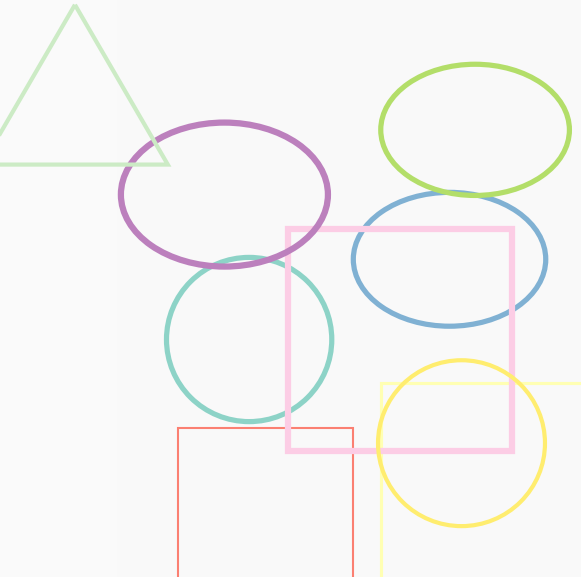[{"shape": "circle", "thickness": 2.5, "radius": 0.71, "center": [0.429, 0.411]}, {"shape": "square", "thickness": 1.5, "radius": 0.99, "center": [0.852, 0.138]}, {"shape": "square", "thickness": 1, "radius": 0.75, "center": [0.457, 0.108]}, {"shape": "oval", "thickness": 2.5, "radius": 0.83, "center": [0.773, 0.55]}, {"shape": "oval", "thickness": 2.5, "radius": 0.81, "center": [0.817, 0.774]}, {"shape": "square", "thickness": 3, "radius": 0.96, "center": [0.688, 0.41]}, {"shape": "oval", "thickness": 3, "radius": 0.89, "center": [0.386, 0.662]}, {"shape": "triangle", "thickness": 2, "radius": 0.92, "center": [0.129, 0.806]}, {"shape": "circle", "thickness": 2, "radius": 0.72, "center": [0.794, 0.232]}]